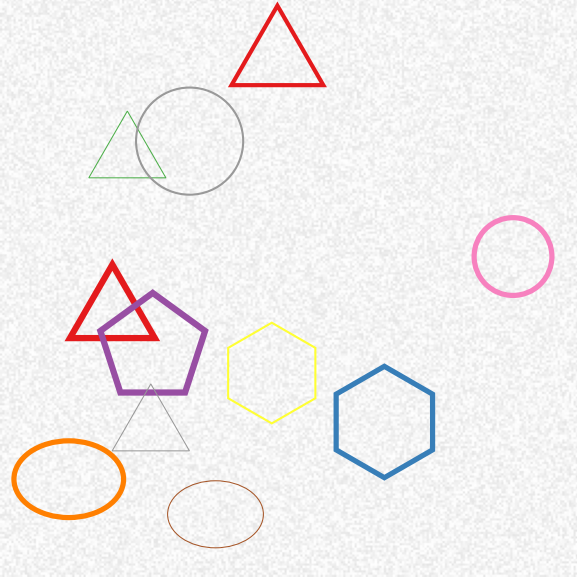[{"shape": "triangle", "thickness": 3, "radius": 0.42, "center": [0.195, 0.456]}, {"shape": "triangle", "thickness": 2, "radius": 0.46, "center": [0.48, 0.898]}, {"shape": "hexagon", "thickness": 2.5, "radius": 0.48, "center": [0.666, 0.268]}, {"shape": "triangle", "thickness": 0.5, "radius": 0.39, "center": [0.22, 0.73]}, {"shape": "pentagon", "thickness": 3, "radius": 0.48, "center": [0.264, 0.397]}, {"shape": "oval", "thickness": 2.5, "radius": 0.47, "center": [0.119, 0.169]}, {"shape": "hexagon", "thickness": 1, "radius": 0.44, "center": [0.471, 0.353]}, {"shape": "oval", "thickness": 0.5, "radius": 0.41, "center": [0.373, 0.109]}, {"shape": "circle", "thickness": 2.5, "radius": 0.34, "center": [0.888, 0.555]}, {"shape": "triangle", "thickness": 0.5, "radius": 0.39, "center": [0.261, 0.257]}, {"shape": "circle", "thickness": 1, "radius": 0.46, "center": [0.328, 0.755]}]